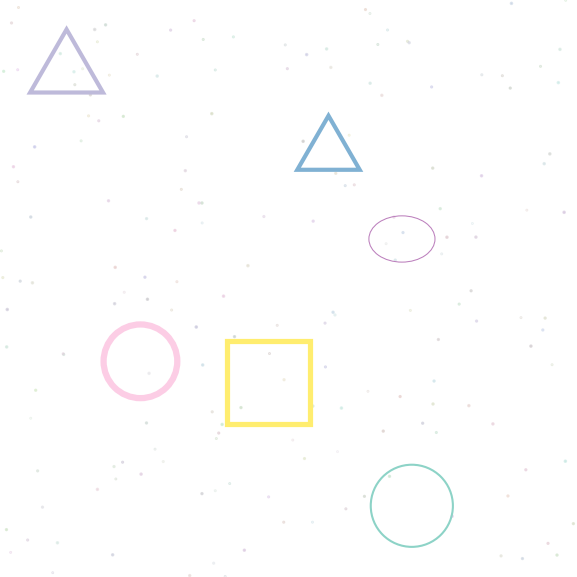[{"shape": "circle", "thickness": 1, "radius": 0.36, "center": [0.713, 0.123]}, {"shape": "triangle", "thickness": 2, "radius": 0.36, "center": [0.115, 0.875]}, {"shape": "triangle", "thickness": 2, "radius": 0.31, "center": [0.569, 0.736]}, {"shape": "circle", "thickness": 3, "radius": 0.32, "center": [0.243, 0.374]}, {"shape": "oval", "thickness": 0.5, "radius": 0.29, "center": [0.696, 0.585]}, {"shape": "square", "thickness": 2.5, "radius": 0.36, "center": [0.465, 0.336]}]